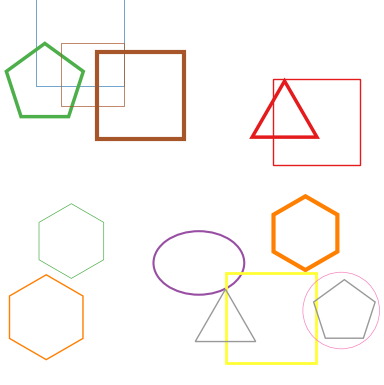[{"shape": "square", "thickness": 1, "radius": 0.56, "center": [0.822, 0.684]}, {"shape": "triangle", "thickness": 2.5, "radius": 0.49, "center": [0.739, 0.692]}, {"shape": "square", "thickness": 0.5, "radius": 0.57, "center": [0.208, 0.891]}, {"shape": "hexagon", "thickness": 0.5, "radius": 0.49, "center": [0.185, 0.374]}, {"shape": "pentagon", "thickness": 2.5, "radius": 0.53, "center": [0.116, 0.782]}, {"shape": "oval", "thickness": 1.5, "radius": 0.59, "center": [0.517, 0.317]}, {"shape": "hexagon", "thickness": 3, "radius": 0.48, "center": [0.793, 0.394]}, {"shape": "hexagon", "thickness": 1, "radius": 0.55, "center": [0.12, 0.176]}, {"shape": "square", "thickness": 2, "radius": 0.58, "center": [0.704, 0.174]}, {"shape": "square", "thickness": 3, "radius": 0.56, "center": [0.365, 0.751]}, {"shape": "square", "thickness": 0.5, "radius": 0.41, "center": [0.241, 0.806]}, {"shape": "circle", "thickness": 0.5, "radius": 0.5, "center": [0.886, 0.193]}, {"shape": "triangle", "thickness": 1, "radius": 0.45, "center": [0.586, 0.158]}, {"shape": "pentagon", "thickness": 1, "radius": 0.42, "center": [0.894, 0.19]}]